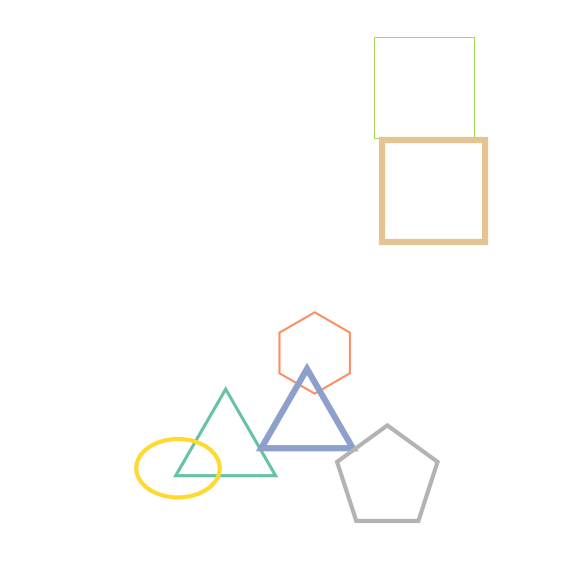[{"shape": "triangle", "thickness": 1.5, "radius": 0.5, "center": [0.391, 0.225]}, {"shape": "hexagon", "thickness": 1, "radius": 0.35, "center": [0.545, 0.388]}, {"shape": "triangle", "thickness": 3, "radius": 0.46, "center": [0.532, 0.269]}, {"shape": "square", "thickness": 0.5, "radius": 0.44, "center": [0.734, 0.848]}, {"shape": "oval", "thickness": 2, "radius": 0.36, "center": [0.308, 0.188]}, {"shape": "square", "thickness": 3, "radius": 0.44, "center": [0.75, 0.668]}, {"shape": "pentagon", "thickness": 2, "radius": 0.46, "center": [0.671, 0.171]}]